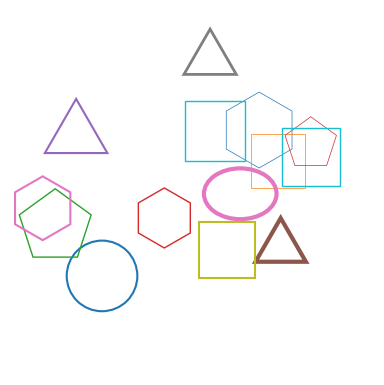[{"shape": "circle", "thickness": 1.5, "radius": 0.46, "center": [0.265, 0.283]}, {"shape": "hexagon", "thickness": 0.5, "radius": 0.49, "center": [0.673, 0.662]}, {"shape": "square", "thickness": 0.5, "radius": 0.35, "center": [0.723, 0.581]}, {"shape": "pentagon", "thickness": 1, "radius": 0.49, "center": [0.143, 0.412]}, {"shape": "pentagon", "thickness": 0.5, "radius": 0.35, "center": [0.807, 0.627]}, {"shape": "hexagon", "thickness": 1, "radius": 0.39, "center": [0.427, 0.434]}, {"shape": "triangle", "thickness": 1.5, "radius": 0.47, "center": [0.198, 0.649]}, {"shape": "triangle", "thickness": 3, "radius": 0.38, "center": [0.729, 0.358]}, {"shape": "hexagon", "thickness": 1.5, "radius": 0.41, "center": [0.111, 0.459]}, {"shape": "oval", "thickness": 3, "radius": 0.47, "center": [0.624, 0.497]}, {"shape": "triangle", "thickness": 2, "radius": 0.39, "center": [0.546, 0.846]}, {"shape": "square", "thickness": 1.5, "radius": 0.36, "center": [0.589, 0.35]}, {"shape": "square", "thickness": 1, "radius": 0.38, "center": [0.807, 0.591]}, {"shape": "square", "thickness": 1, "radius": 0.39, "center": [0.56, 0.659]}]